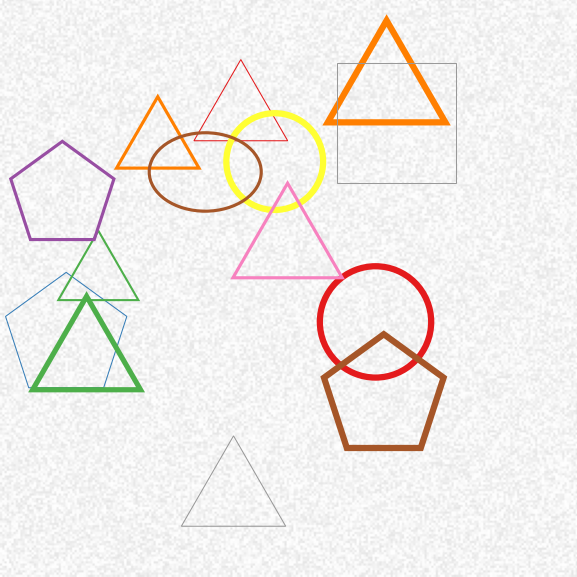[{"shape": "circle", "thickness": 3, "radius": 0.48, "center": [0.65, 0.442]}, {"shape": "triangle", "thickness": 0.5, "radius": 0.47, "center": [0.417, 0.802]}, {"shape": "pentagon", "thickness": 0.5, "radius": 0.55, "center": [0.115, 0.417]}, {"shape": "triangle", "thickness": 1, "radius": 0.4, "center": [0.17, 0.52]}, {"shape": "triangle", "thickness": 2.5, "radius": 0.54, "center": [0.15, 0.378]}, {"shape": "pentagon", "thickness": 1.5, "radius": 0.47, "center": [0.108, 0.66]}, {"shape": "triangle", "thickness": 1.5, "radius": 0.41, "center": [0.273, 0.749]}, {"shape": "triangle", "thickness": 3, "radius": 0.59, "center": [0.669, 0.846]}, {"shape": "circle", "thickness": 3, "radius": 0.42, "center": [0.476, 0.719]}, {"shape": "pentagon", "thickness": 3, "radius": 0.54, "center": [0.665, 0.311]}, {"shape": "oval", "thickness": 1.5, "radius": 0.48, "center": [0.355, 0.701]}, {"shape": "triangle", "thickness": 1.5, "radius": 0.55, "center": [0.498, 0.573]}, {"shape": "square", "thickness": 0.5, "radius": 0.52, "center": [0.687, 0.786]}, {"shape": "triangle", "thickness": 0.5, "radius": 0.52, "center": [0.404, 0.14]}]